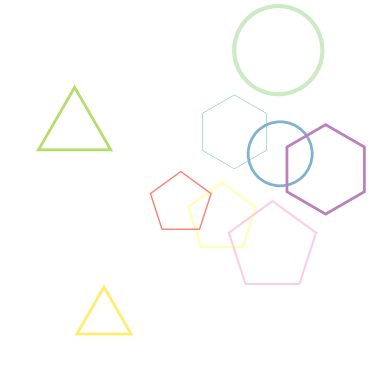[{"shape": "hexagon", "thickness": 0.5, "radius": 0.48, "center": [0.609, 0.658]}, {"shape": "pentagon", "thickness": 1.5, "radius": 0.46, "center": [0.577, 0.433]}, {"shape": "pentagon", "thickness": 1, "radius": 0.41, "center": [0.47, 0.472]}, {"shape": "circle", "thickness": 2, "radius": 0.42, "center": [0.728, 0.601]}, {"shape": "triangle", "thickness": 2, "radius": 0.54, "center": [0.194, 0.665]}, {"shape": "pentagon", "thickness": 1.5, "radius": 0.6, "center": [0.708, 0.359]}, {"shape": "hexagon", "thickness": 2, "radius": 0.58, "center": [0.846, 0.56]}, {"shape": "circle", "thickness": 3, "radius": 0.57, "center": [0.723, 0.87]}, {"shape": "triangle", "thickness": 2, "radius": 0.41, "center": [0.27, 0.173]}]